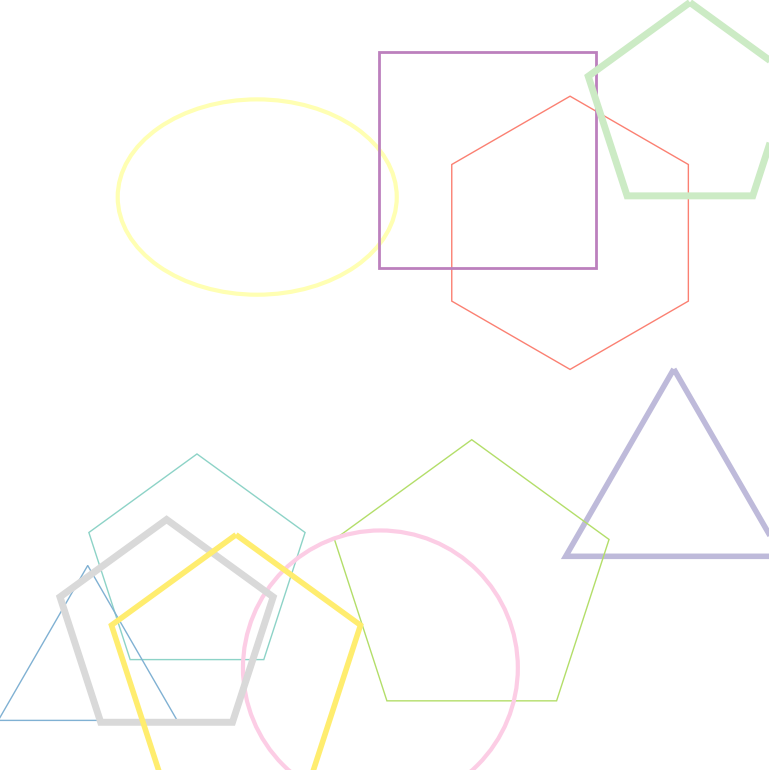[{"shape": "pentagon", "thickness": 0.5, "radius": 0.74, "center": [0.256, 0.263]}, {"shape": "oval", "thickness": 1.5, "radius": 0.91, "center": [0.334, 0.744]}, {"shape": "triangle", "thickness": 2, "radius": 0.81, "center": [0.875, 0.359]}, {"shape": "hexagon", "thickness": 0.5, "radius": 0.89, "center": [0.74, 0.698]}, {"shape": "triangle", "thickness": 0.5, "radius": 0.67, "center": [0.114, 0.131]}, {"shape": "pentagon", "thickness": 0.5, "radius": 0.94, "center": [0.613, 0.241]}, {"shape": "circle", "thickness": 1.5, "radius": 0.89, "center": [0.494, 0.133]}, {"shape": "pentagon", "thickness": 2.5, "radius": 0.73, "center": [0.216, 0.18]}, {"shape": "square", "thickness": 1, "radius": 0.7, "center": [0.633, 0.792]}, {"shape": "pentagon", "thickness": 2.5, "radius": 0.69, "center": [0.896, 0.858]}, {"shape": "pentagon", "thickness": 2, "radius": 0.85, "center": [0.306, 0.136]}]